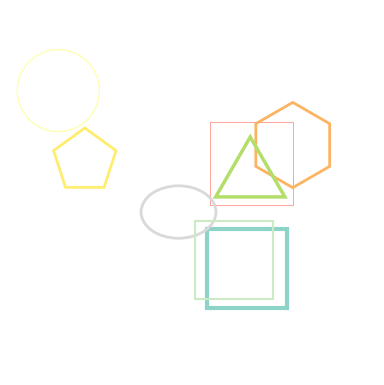[{"shape": "square", "thickness": 3, "radius": 0.51, "center": [0.641, 0.302]}, {"shape": "circle", "thickness": 1, "radius": 0.53, "center": [0.151, 0.765]}, {"shape": "square", "thickness": 0.5, "radius": 0.54, "center": [0.652, 0.574]}, {"shape": "hexagon", "thickness": 2, "radius": 0.55, "center": [0.76, 0.623]}, {"shape": "triangle", "thickness": 2.5, "radius": 0.52, "center": [0.65, 0.54]}, {"shape": "oval", "thickness": 2, "radius": 0.49, "center": [0.464, 0.449]}, {"shape": "square", "thickness": 1.5, "radius": 0.51, "center": [0.609, 0.326]}, {"shape": "pentagon", "thickness": 2, "radius": 0.43, "center": [0.22, 0.582]}]